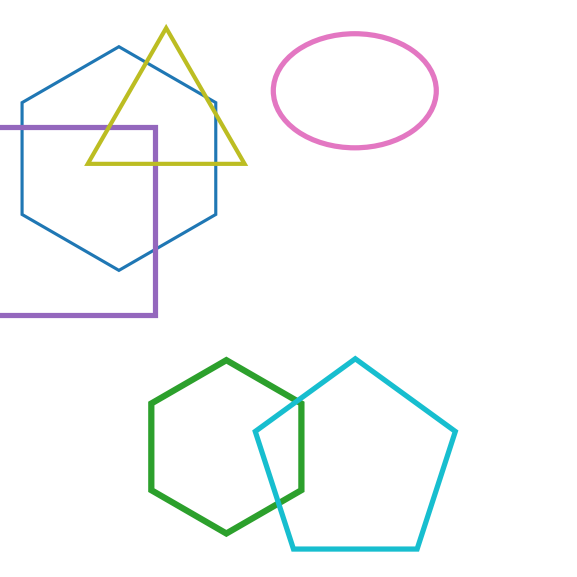[{"shape": "hexagon", "thickness": 1.5, "radius": 0.97, "center": [0.206, 0.725]}, {"shape": "hexagon", "thickness": 3, "radius": 0.75, "center": [0.392, 0.225]}, {"shape": "square", "thickness": 2.5, "radius": 0.81, "center": [0.107, 0.616]}, {"shape": "oval", "thickness": 2.5, "radius": 0.71, "center": [0.614, 0.842]}, {"shape": "triangle", "thickness": 2, "radius": 0.78, "center": [0.288, 0.794]}, {"shape": "pentagon", "thickness": 2.5, "radius": 0.91, "center": [0.615, 0.196]}]